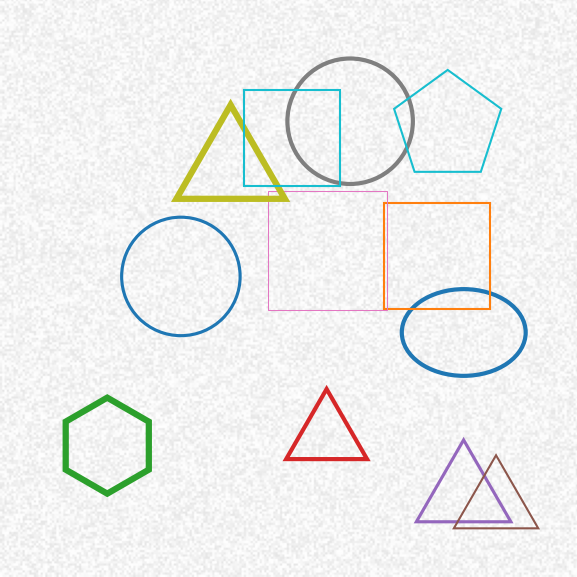[{"shape": "oval", "thickness": 2, "radius": 0.54, "center": [0.803, 0.423]}, {"shape": "circle", "thickness": 1.5, "radius": 0.51, "center": [0.313, 0.52]}, {"shape": "square", "thickness": 1, "radius": 0.46, "center": [0.756, 0.556]}, {"shape": "hexagon", "thickness": 3, "radius": 0.42, "center": [0.186, 0.227]}, {"shape": "triangle", "thickness": 2, "radius": 0.4, "center": [0.566, 0.245]}, {"shape": "triangle", "thickness": 1.5, "radius": 0.47, "center": [0.803, 0.143]}, {"shape": "triangle", "thickness": 1, "radius": 0.42, "center": [0.859, 0.126]}, {"shape": "square", "thickness": 0.5, "radius": 0.51, "center": [0.568, 0.565]}, {"shape": "circle", "thickness": 2, "radius": 0.54, "center": [0.606, 0.789]}, {"shape": "triangle", "thickness": 3, "radius": 0.54, "center": [0.399, 0.709]}, {"shape": "square", "thickness": 1, "radius": 0.41, "center": [0.506, 0.76]}, {"shape": "pentagon", "thickness": 1, "radius": 0.49, "center": [0.775, 0.781]}]